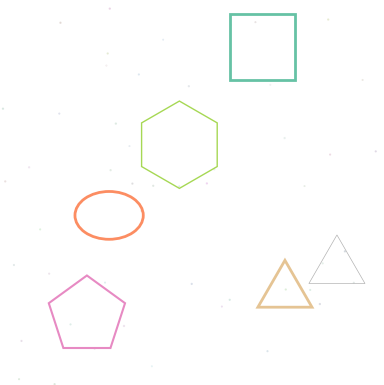[{"shape": "square", "thickness": 2, "radius": 0.43, "center": [0.682, 0.877]}, {"shape": "oval", "thickness": 2, "radius": 0.44, "center": [0.283, 0.441]}, {"shape": "pentagon", "thickness": 1.5, "radius": 0.52, "center": [0.226, 0.18]}, {"shape": "hexagon", "thickness": 1, "radius": 0.57, "center": [0.466, 0.624]}, {"shape": "triangle", "thickness": 2, "radius": 0.41, "center": [0.74, 0.243]}, {"shape": "triangle", "thickness": 0.5, "radius": 0.42, "center": [0.875, 0.306]}]